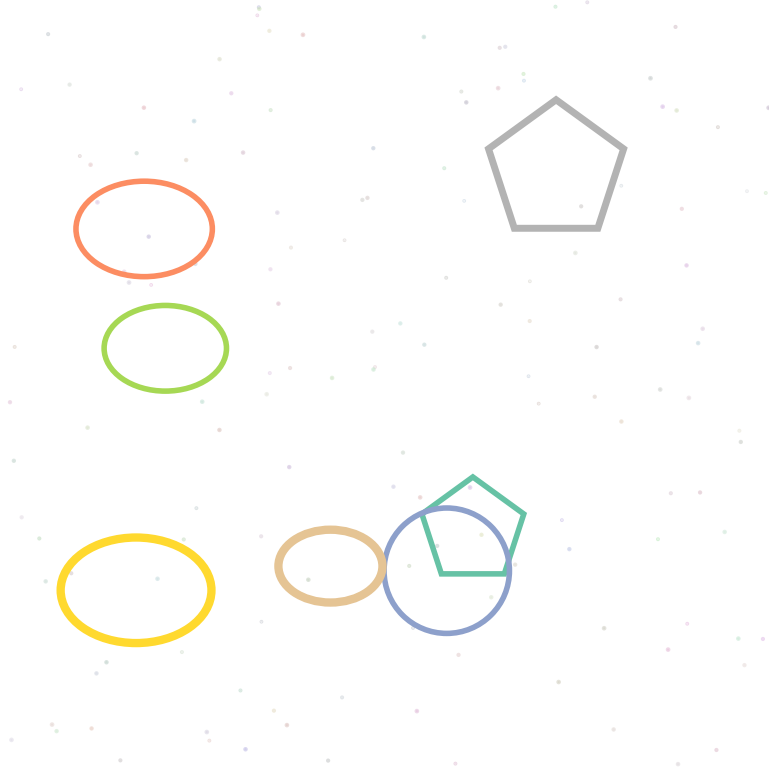[{"shape": "pentagon", "thickness": 2, "radius": 0.35, "center": [0.614, 0.311]}, {"shape": "oval", "thickness": 2, "radius": 0.44, "center": [0.187, 0.703]}, {"shape": "circle", "thickness": 2, "radius": 0.41, "center": [0.58, 0.259]}, {"shape": "oval", "thickness": 2, "radius": 0.4, "center": [0.215, 0.548]}, {"shape": "oval", "thickness": 3, "radius": 0.49, "center": [0.177, 0.233]}, {"shape": "oval", "thickness": 3, "radius": 0.34, "center": [0.429, 0.265]}, {"shape": "pentagon", "thickness": 2.5, "radius": 0.46, "center": [0.722, 0.778]}]